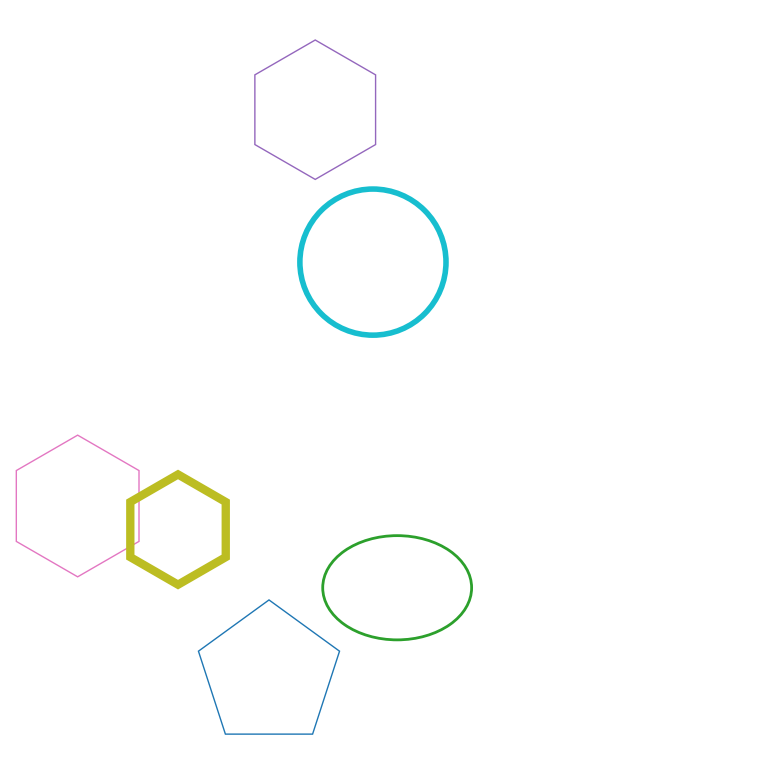[{"shape": "pentagon", "thickness": 0.5, "radius": 0.48, "center": [0.349, 0.125]}, {"shape": "oval", "thickness": 1, "radius": 0.48, "center": [0.516, 0.237]}, {"shape": "hexagon", "thickness": 0.5, "radius": 0.45, "center": [0.409, 0.858]}, {"shape": "hexagon", "thickness": 0.5, "radius": 0.46, "center": [0.101, 0.343]}, {"shape": "hexagon", "thickness": 3, "radius": 0.36, "center": [0.231, 0.312]}, {"shape": "circle", "thickness": 2, "radius": 0.47, "center": [0.484, 0.66]}]